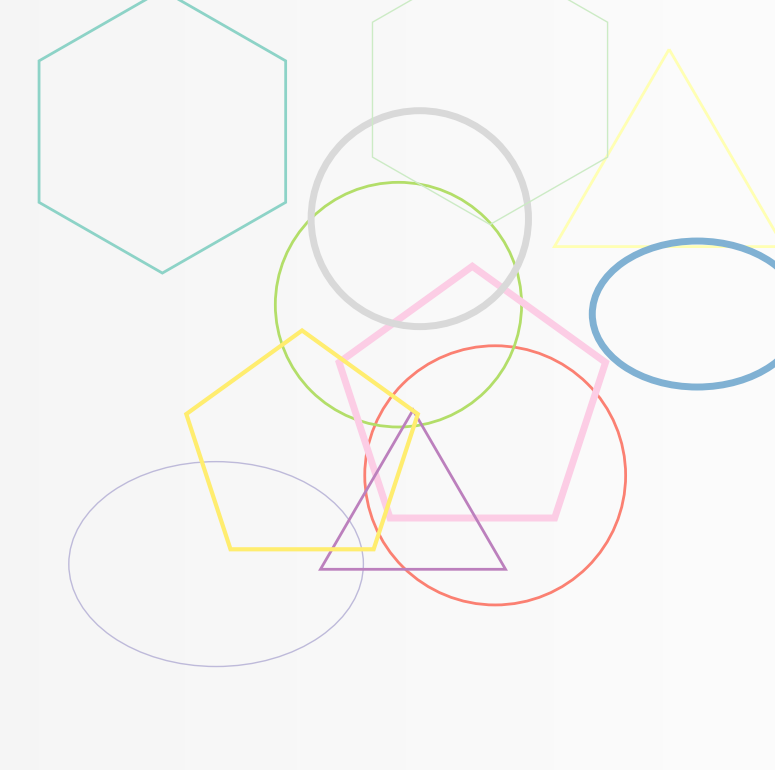[{"shape": "hexagon", "thickness": 1, "radius": 0.92, "center": [0.209, 0.829]}, {"shape": "triangle", "thickness": 1, "radius": 0.85, "center": [0.863, 0.765]}, {"shape": "oval", "thickness": 0.5, "radius": 0.95, "center": [0.279, 0.267]}, {"shape": "circle", "thickness": 1, "radius": 0.84, "center": [0.639, 0.383]}, {"shape": "oval", "thickness": 2.5, "radius": 0.68, "center": [0.9, 0.592]}, {"shape": "circle", "thickness": 1, "radius": 0.79, "center": [0.514, 0.604]}, {"shape": "pentagon", "thickness": 2.5, "radius": 0.9, "center": [0.609, 0.473]}, {"shape": "circle", "thickness": 2.5, "radius": 0.7, "center": [0.542, 0.716]}, {"shape": "triangle", "thickness": 1, "radius": 0.69, "center": [0.533, 0.33]}, {"shape": "hexagon", "thickness": 0.5, "radius": 0.88, "center": [0.632, 0.884]}, {"shape": "pentagon", "thickness": 1.5, "radius": 0.79, "center": [0.39, 0.414]}]